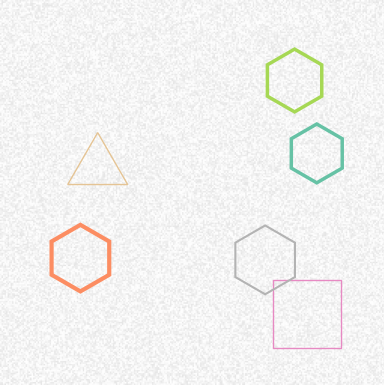[{"shape": "hexagon", "thickness": 2.5, "radius": 0.38, "center": [0.823, 0.602]}, {"shape": "hexagon", "thickness": 3, "radius": 0.43, "center": [0.209, 0.33]}, {"shape": "square", "thickness": 1, "radius": 0.44, "center": [0.796, 0.185]}, {"shape": "hexagon", "thickness": 2.5, "radius": 0.41, "center": [0.765, 0.791]}, {"shape": "triangle", "thickness": 1, "radius": 0.45, "center": [0.254, 0.566]}, {"shape": "hexagon", "thickness": 1.5, "radius": 0.45, "center": [0.689, 0.325]}]